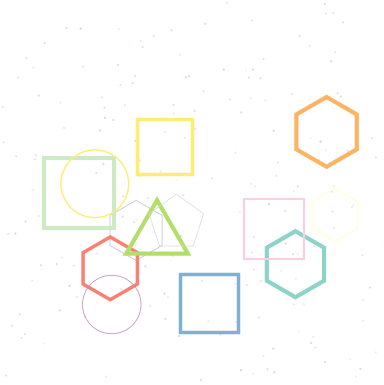[{"shape": "hexagon", "thickness": 3, "radius": 0.43, "center": [0.767, 0.314]}, {"shape": "hexagon", "thickness": 0.5, "radius": 0.34, "center": [0.87, 0.441]}, {"shape": "hexagon", "thickness": 0.5, "radius": 0.39, "center": [0.353, 0.401]}, {"shape": "hexagon", "thickness": 2.5, "radius": 0.41, "center": [0.286, 0.303]}, {"shape": "square", "thickness": 2.5, "radius": 0.38, "center": [0.542, 0.213]}, {"shape": "hexagon", "thickness": 3, "radius": 0.45, "center": [0.848, 0.657]}, {"shape": "triangle", "thickness": 3, "radius": 0.46, "center": [0.408, 0.387]}, {"shape": "square", "thickness": 1.5, "radius": 0.39, "center": [0.712, 0.405]}, {"shape": "pentagon", "thickness": 0.5, "radius": 0.37, "center": [0.458, 0.421]}, {"shape": "circle", "thickness": 0.5, "radius": 0.38, "center": [0.29, 0.209]}, {"shape": "square", "thickness": 3, "radius": 0.46, "center": [0.205, 0.499]}, {"shape": "square", "thickness": 2.5, "radius": 0.36, "center": [0.427, 0.618]}, {"shape": "circle", "thickness": 1, "radius": 0.44, "center": [0.246, 0.523]}]